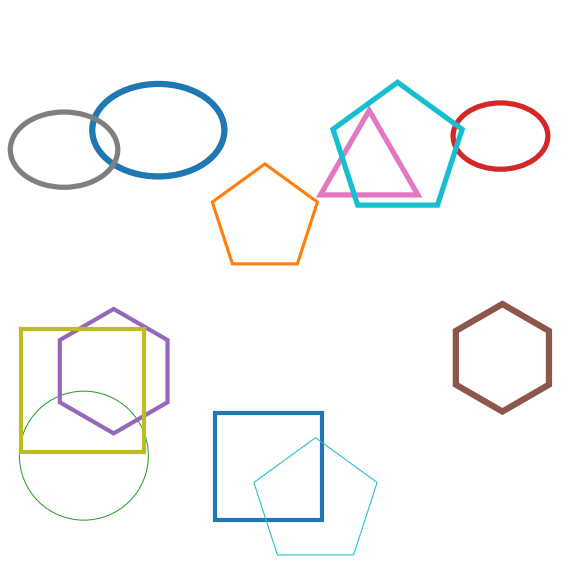[{"shape": "oval", "thickness": 3, "radius": 0.57, "center": [0.274, 0.774]}, {"shape": "square", "thickness": 2, "radius": 0.46, "center": [0.465, 0.192]}, {"shape": "pentagon", "thickness": 1.5, "radius": 0.48, "center": [0.459, 0.62]}, {"shape": "circle", "thickness": 0.5, "radius": 0.56, "center": [0.145, 0.21]}, {"shape": "oval", "thickness": 2.5, "radius": 0.41, "center": [0.867, 0.764]}, {"shape": "hexagon", "thickness": 2, "radius": 0.54, "center": [0.197, 0.356]}, {"shape": "hexagon", "thickness": 3, "radius": 0.47, "center": [0.87, 0.38]}, {"shape": "triangle", "thickness": 2.5, "radius": 0.49, "center": [0.639, 0.71]}, {"shape": "oval", "thickness": 2.5, "radius": 0.47, "center": [0.111, 0.74]}, {"shape": "square", "thickness": 2, "radius": 0.53, "center": [0.143, 0.323]}, {"shape": "pentagon", "thickness": 0.5, "radius": 0.56, "center": [0.546, 0.129]}, {"shape": "pentagon", "thickness": 2.5, "radius": 0.59, "center": [0.688, 0.739]}]